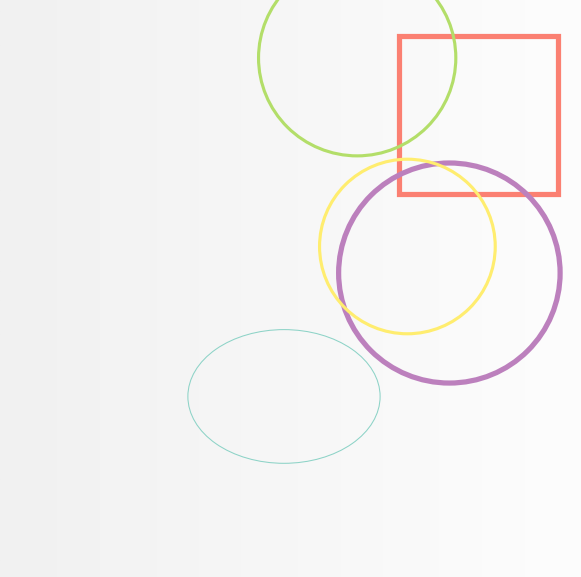[{"shape": "oval", "thickness": 0.5, "radius": 0.83, "center": [0.489, 0.313]}, {"shape": "square", "thickness": 2.5, "radius": 0.68, "center": [0.823, 0.8]}, {"shape": "circle", "thickness": 1.5, "radius": 0.85, "center": [0.614, 0.899]}, {"shape": "circle", "thickness": 2.5, "radius": 0.95, "center": [0.773, 0.526]}, {"shape": "circle", "thickness": 1.5, "radius": 0.76, "center": [0.701, 0.572]}]